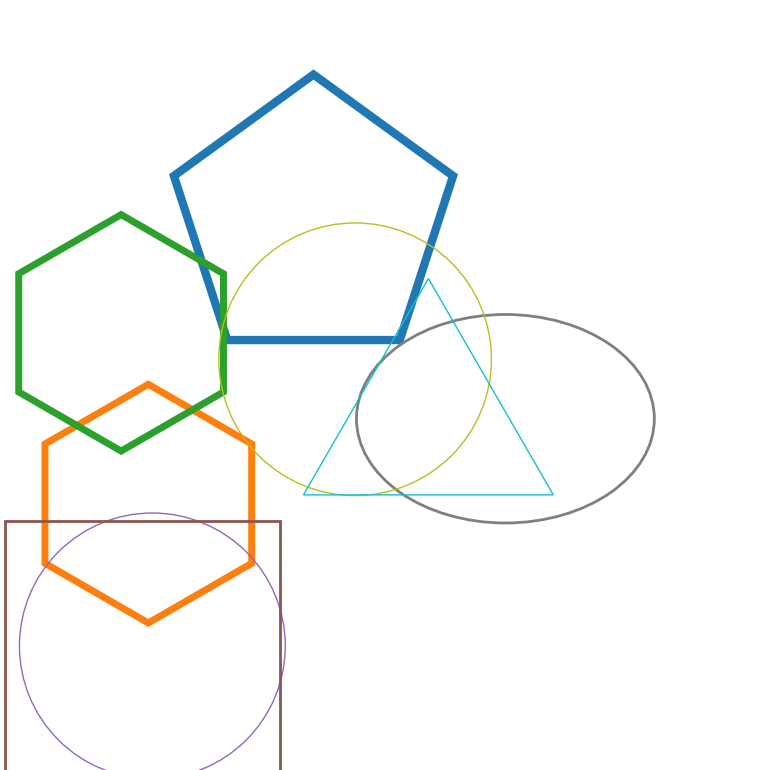[{"shape": "pentagon", "thickness": 3, "radius": 0.95, "center": [0.407, 0.713]}, {"shape": "hexagon", "thickness": 2.5, "radius": 0.77, "center": [0.193, 0.346]}, {"shape": "hexagon", "thickness": 2.5, "radius": 0.77, "center": [0.157, 0.568]}, {"shape": "circle", "thickness": 0.5, "radius": 0.86, "center": [0.198, 0.161]}, {"shape": "square", "thickness": 1, "radius": 0.89, "center": [0.185, 0.145]}, {"shape": "oval", "thickness": 1, "radius": 0.97, "center": [0.656, 0.456]}, {"shape": "circle", "thickness": 0.5, "radius": 0.89, "center": [0.461, 0.533]}, {"shape": "triangle", "thickness": 0.5, "radius": 0.94, "center": [0.556, 0.451]}]